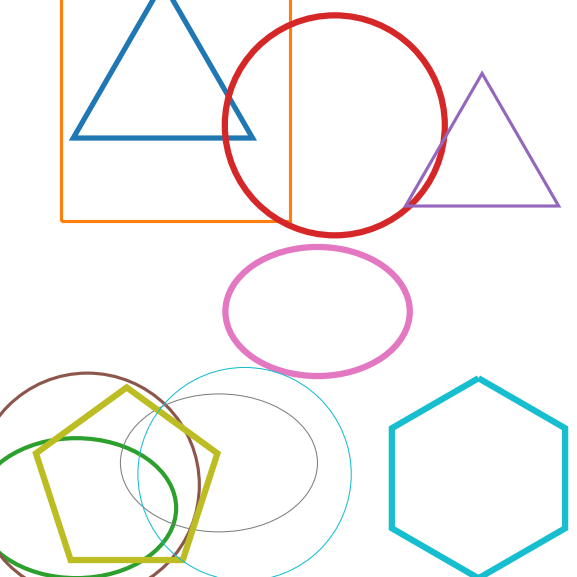[{"shape": "triangle", "thickness": 2.5, "radius": 0.9, "center": [0.282, 0.85]}, {"shape": "square", "thickness": 1.5, "radius": 0.99, "center": [0.304, 0.814]}, {"shape": "oval", "thickness": 2, "radius": 0.87, "center": [0.132, 0.119]}, {"shape": "circle", "thickness": 3, "radius": 0.95, "center": [0.58, 0.782]}, {"shape": "triangle", "thickness": 1.5, "radius": 0.77, "center": [0.835, 0.719]}, {"shape": "circle", "thickness": 1.5, "radius": 0.97, "center": [0.151, 0.159]}, {"shape": "oval", "thickness": 3, "radius": 0.8, "center": [0.55, 0.46]}, {"shape": "oval", "thickness": 0.5, "radius": 0.85, "center": [0.379, 0.198]}, {"shape": "pentagon", "thickness": 3, "radius": 0.83, "center": [0.219, 0.163]}, {"shape": "circle", "thickness": 0.5, "radius": 0.92, "center": [0.424, 0.178]}, {"shape": "hexagon", "thickness": 3, "radius": 0.87, "center": [0.829, 0.171]}]